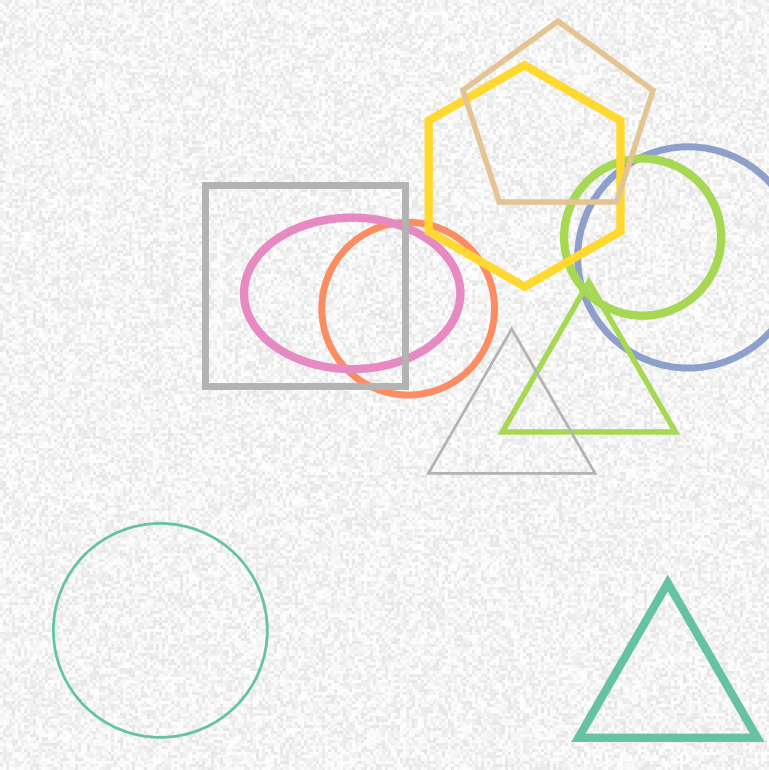[{"shape": "triangle", "thickness": 3, "radius": 0.67, "center": [0.867, 0.109]}, {"shape": "circle", "thickness": 1, "radius": 0.69, "center": [0.208, 0.181]}, {"shape": "circle", "thickness": 2.5, "radius": 0.56, "center": [0.53, 0.599]}, {"shape": "circle", "thickness": 2.5, "radius": 0.72, "center": [0.894, 0.666]}, {"shape": "oval", "thickness": 3, "radius": 0.7, "center": [0.457, 0.619]}, {"shape": "triangle", "thickness": 2, "radius": 0.65, "center": [0.765, 0.504]}, {"shape": "circle", "thickness": 3, "radius": 0.51, "center": [0.835, 0.692]}, {"shape": "hexagon", "thickness": 3, "radius": 0.72, "center": [0.681, 0.771]}, {"shape": "pentagon", "thickness": 2, "radius": 0.65, "center": [0.725, 0.843]}, {"shape": "triangle", "thickness": 1, "radius": 0.63, "center": [0.665, 0.448]}, {"shape": "square", "thickness": 2.5, "radius": 0.65, "center": [0.396, 0.629]}]